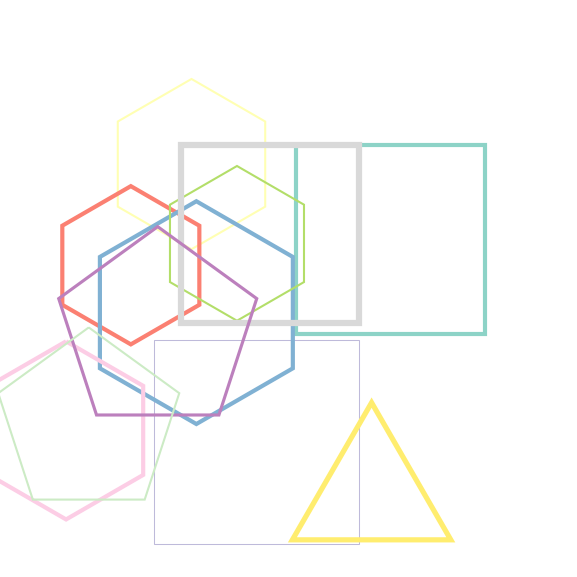[{"shape": "square", "thickness": 2, "radius": 0.82, "center": [0.676, 0.584]}, {"shape": "hexagon", "thickness": 1, "radius": 0.74, "center": [0.332, 0.715]}, {"shape": "square", "thickness": 0.5, "radius": 0.89, "center": [0.444, 0.234]}, {"shape": "hexagon", "thickness": 2, "radius": 0.68, "center": [0.227, 0.54]}, {"shape": "hexagon", "thickness": 2, "radius": 0.96, "center": [0.34, 0.458]}, {"shape": "hexagon", "thickness": 1, "radius": 0.67, "center": [0.41, 0.578]}, {"shape": "hexagon", "thickness": 2, "radius": 0.77, "center": [0.114, 0.254]}, {"shape": "square", "thickness": 3, "radius": 0.77, "center": [0.467, 0.594]}, {"shape": "pentagon", "thickness": 1.5, "radius": 0.9, "center": [0.273, 0.426]}, {"shape": "pentagon", "thickness": 1, "radius": 0.82, "center": [0.154, 0.267]}, {"shape": "triangle", "thickness": 2.5, "radius": 0.79, "center": [0.643, 0.144]}]